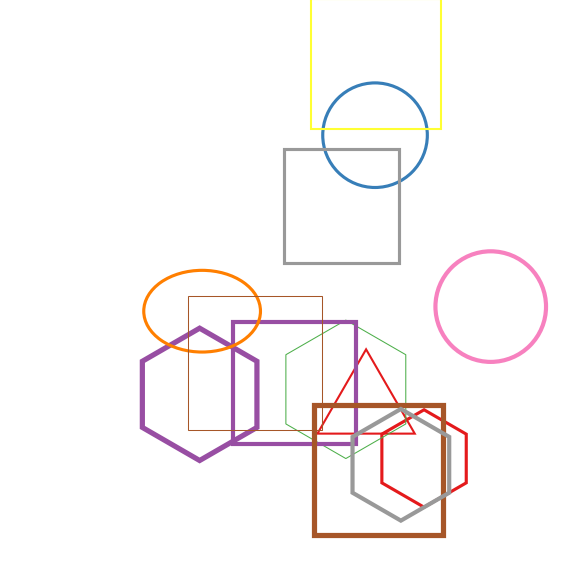[{"shape": "hexagon", "thickness": 1.5, "radius": 0.42, "center": [0.734, 0.205]}, {"shape": "triangle", "thickness": 1, "radius": 0.49, "center": [0.634, 0.297]}, {"shape": "circle", "thickness": 1.5, "radius": 0.45, "center": [0.649, 0.765]}, {"shape": "hexagon", "thickness": 0.5, "radius": 0.6, "center": [0.599, 0.325]}, {"shape": "square", "thickness": 2, "radius": 0.53, "center": [0.51, 0.336]}, {"shape": "hexagon", "thickness": 2.5, "radius": 0.57, "center": [0.346, 0.316]}, {"shape": "oval", "thickness": 1.5, "radius": 0.51, "center": [0.35, 0.46]}, {"shape": "square", "thickness": 1, "radius": 0.56, "center": [0.651, 0.888]}, {"shape": "square", "thickness": 2.5, "radius": 0.56, "center": [0.655, 0.185]}, {"shape": "square", "thickness": 0.5, "radius": 0.58, "center": [0.442, 0.371]}, {"shape": "circle", "thickness": 2, "radius": 0.48, "center": [0.85, 0.468]}, {"shape": "square", "thickness": 1.5, "radius": 0.49, "center": [0.591, 0.642]}, {"shape": "hexagon", "thickness": 2, "radius": 0.48, "center": [0.694, 0.194]}]